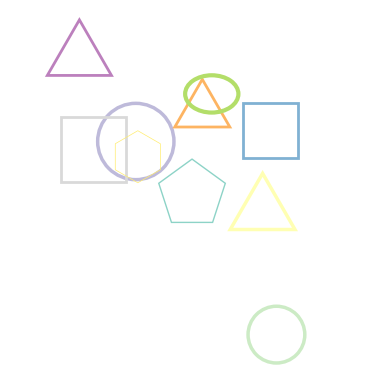[{"shape": "pentagon", "thickness": 1, "radius": 0.45, "center": [0.499, 0.496]}, {"shape": "triangle", "thickness": 2.5, "radius": 0.49, "center": [0.682, 0.452]}, {"shape": "circle", "thickness": 2.5, "radius": 0.5, "center": [0.353, 0.632]}, {"shape": "square", "thickness": 2, "radius": 0.36, "center": [0.703, 0.661]}, {"shape": "triangle", "thickness": 2, "radius": 0.41, "center": [0.525, 0.711]}, {"shape": "oval", "thickness": 3, "radius": 0.35, "center": [0.55, 0.756]}, {"shape": "square", "thickness": 2, "radius": 0.42, "center": [0.243, 0.612]}, {"shape": "triangle", "thickness": 2, "radius": 0.48, "center": [0.206, 0.852]}, {"shape": "circle", "thickness": 2.5, "radius": 0.37, "center": [0.718, 0.131]}, {"shape": "hexagon", "thickness": 0.5, "radius": 0.34, "center": [0.358, 0.593]}]